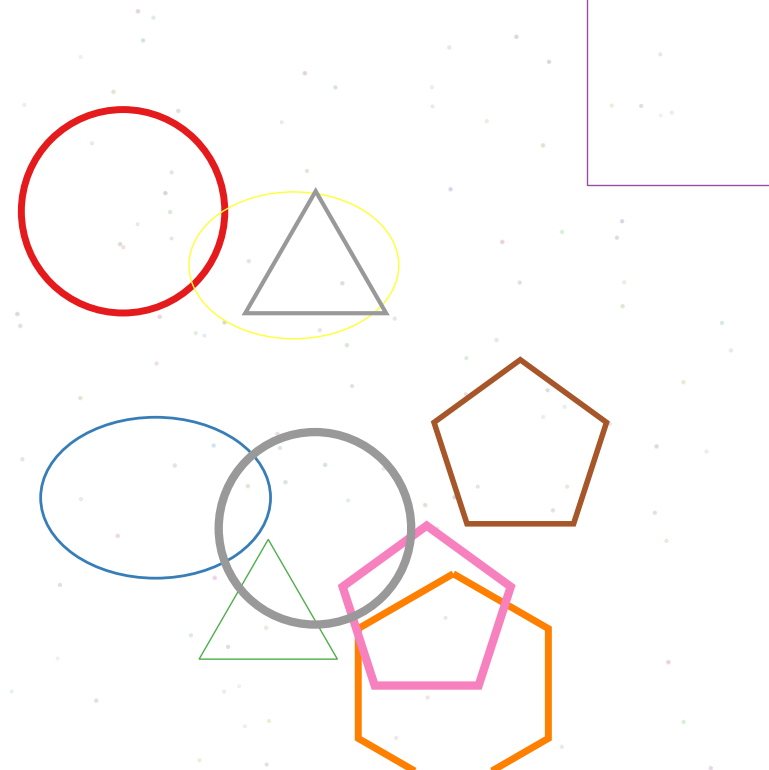[{"shape": "circle", "thickness": 2.5, "radius": 0.66, "center": [0.16, 0.726]}, {"shape": "oval", "thickness": 1, "radius": 0.75, "center": [0.202, 0.354]}, {"shape": "triangle", "thickness": 0.5, "radius": 0.52, "center": [0.348, 0.196]}, {"shape": "square", "thickness": 0.5, "radius": 0.61, "center": [0.885, 0.883]}, {"shape": "hexagon", "thickness": 2.5, "radius": 0.71, "center": [0.589, 0.112]}, {"shape": "oval", "thickness": 0.5, "radius": 0.68, "center": [0.382, 0.655]}, {"shape": "pentagon", "thickness": 2, "radius": 0.59, "center": [0.676, 0.415]}, {"shape": "pentagon", "thickness": 3, "radius": 0.57, "center": [0.554, 0.203]}, {"shape": "circle", "thickness": 3, "radius": 0.62, "center": [0.409, 0.314]}, {"shape": "triangle", "thickness": 1.5, "radius": 0.53, "center": [0.41, 0.646]}]